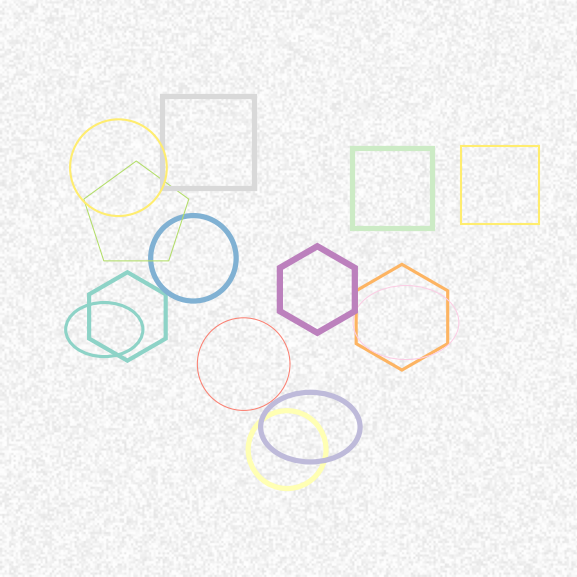[{"shape": "hexagon", "thickness": 2, "radius": 0.38, "center": [0.221, 0.451]}, {"shape": "oval", "thickness": 1.5, "radius": 0.33, "center": [0.181, 0.428]}, {"shape": "circle", "thickness": 2.5, "radius": 0.34, "center": [0.497, 0.221]}, {"shape": "oval", "thickness": 2.5, "radius": 0.43, "center": [0.537, 0.26]}, {"shape": "circle", "thickness": 0.5, "radius": 0.4, "center": [0.422, 0.369]}, {"shape": "circle", "thickness": 2.5, "radius": 0.37, "center": [0.335, 0.552]}, {"shape": "hexagon", "thickness": 1.5, "radius": 0.46, "center": [0.696, 0.45]}, {"shape": "pentagon", "thickness": 0.5, "radius": 0.48, "center": [0.236, 0.625]}, {"shape": "oval", "thickness": 0.5, "radius": 0.46, "center": [0.703, 0.441]}, {"shape": "square", "thickness": 2.5, "radius": 0.4, "center": [0.36, 0.754]}, {"shape": "hexagon", "thickness": 3, "radius": 0.37, "center": [0.55, 0.498]}, {"shape": "square", "thickness": 2.5, "radius": 0.34, "center": [0.679, 0.674]}, {"shape": "circle", "thickness": 1, "radius": 0.42, "center": [0.205, 0.709]}, {"shape": "square", "thickness": 1, "radius": 0.34, "center": [0.866, 0.678]}]